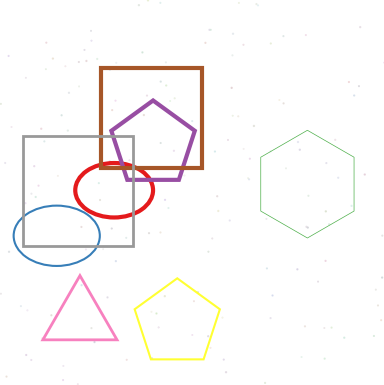[{"shape": "oval", "thickness": 3, "radius": 0.51, "center": [0.297, 0.506]}, {"shape": "oval", "thickness": 1.5, "radius": 0.56, "center": [0.147, 0.388]}, {"shape": "hexagon", "thickness": 0.5, "radius": 0.7, "center": [0.798, 0.522]}, {"shape": "pentagon", "thickness": 3, "radius": 0.57, "center": [0.398, 0.625]}, {"shape": "pentagon", "thickness": 1.5, "radius": 0.58, "center": [0.46, 0.161]}, {"shape": "square", "thickness": 3, "radius": 0.65, "center": [0.394, 0.694]}, {"shape": "triangle", "thickness": 2, "radius": 0.56, "center": [0.208, 0.173]}, {"shape": "square", "thickness": 2, "radius": 0.71, "center": [0.202, 0.504]}]